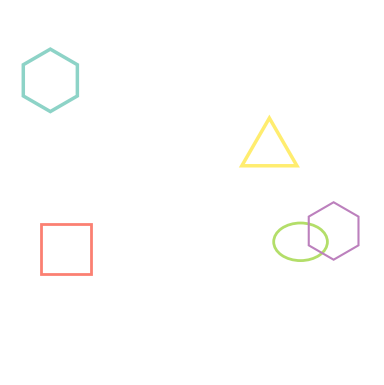[{"shape": "hexagon", "thickness": 2.5, "radius": 0.41, "center": [0.131, 0.791]}, {"shape": "square", "thickness": 2, "radius": 0.32, "center": [0.172, 0.353]}, {"shape": "oval", "thickness": 2, "radius": 0.35, "center": [0.781, 0.372]}, {"shape": "hexagon", "thickness": 1.5, "radius": 0.37, "center": [0.867, 0.4]}, {"shape": "triangle", "thickness": 2.5, "radius": 0.41, "center": [0.7, 0.611]}]